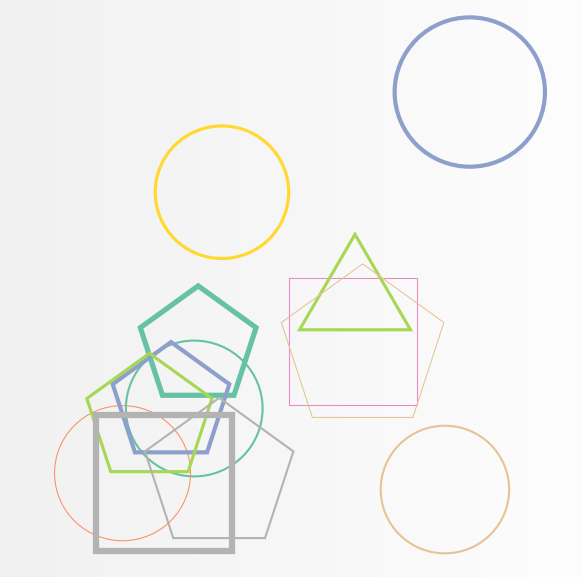[{"shape": "pentagon", "thickness": 2.5, "radius": 0.52, "center": [0.341, 0.399]}, {"shape": "circle", "thickness": 1, "radius": 0.59, "center": [0.334, 0.292]}, {"shape": "circle", "thickness": 0.5, "radius": 0.58, "center": [0.211, 0.18]}, {"shape": "pentagon", "thickness": 2, "radius": 0.53, "center": [0.294, 0.301]}, {"shape": "circle", "thickness": 2, "radius": 0.65, "center": [0.808, 0.84]}, {"shape": "square", "thickness": 0.5, "radius": 0.55, "center": [0.607, 0.408]}, {"shape": "triangle", "thickness": 1.5, "radius": 0.55, "center": [0.611, 0.483]}, {"shape": "pentagon", "thickness": 1.5, "radius": 0.57, "center": [0.257, 0.274]}, {"shape": "circle", "thickness": 1.5, "radius": 0.57, "center": [0.382, 0.666]}, {"shape": "circle", "thickness": 1, "radius": 0.55, "center": [0.765, 0.151]}, {"shape": "pentagon", "thickness": 0.5, "radius": 0.73, "center": [0.624, 0.395]}, {"shape": "square", "thickness": 3, "radius": 0.59, "center": [0.282, 0.162]}, {"shape": "pentagon", "thickness": 1, "radius": 0.67, "center": [0.377, 0.176]}]